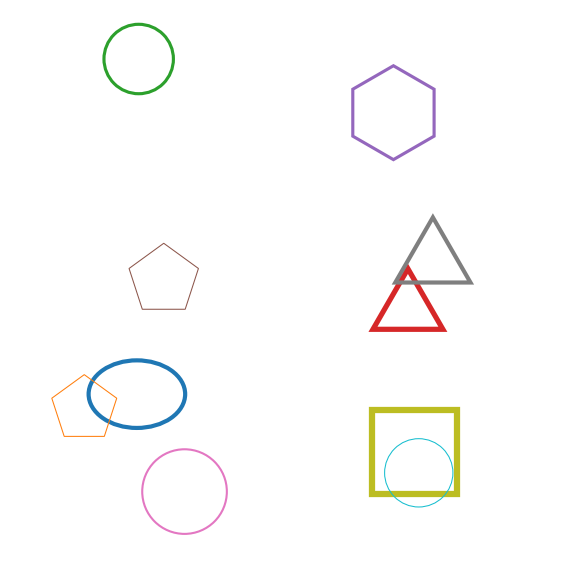[{"shape": "oval", "thickness": 2, "radius": 0.42, "center": [0.237, 0.317]}, {"shape": "pentagon", "thickness": 0.5, "radius": 0.3, "center": [0.146, 0.291]}, {"shape": "circle", "thickness": 1.5, "radius": 0.3, "center": [0.24, 0.897]}, {"shape": "triangle", "thickness": 2.5, "radius": 0.35, "center": [0.706, 0.464]}, {"shape": "hexagon", "thickness": 1.5, "radius": 0.41, "center": [0.681, 0.804]}, {"shape": "pentagon", "thickness": 0.5, "radius": 0.32, "center": [0.284, 0.515]}, {"shape": "circle", "thickness": 1, "radius": 0.37, "center": [0.32, 0.148]}, {"shape": "triangle", "thickness": 2, "radius": 0.38, "center": [0.75, 0.548]}, {"shape": "square", "thickness": 3, "radius": 0.36, "center": [0.718, 0.216]}, {"shape": "circle", "thickness": 0.5, "radius": 0.3, "center": [0.725, 0.18]}]